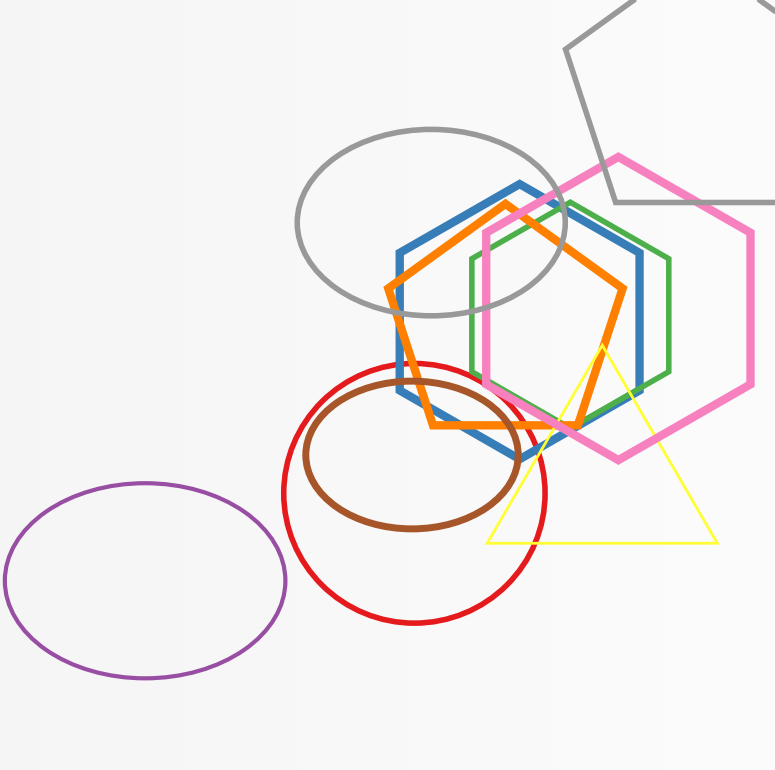[{"shape": "circle", "thickness": 2, "radius": 0.84, "center": [0.535, 0.359]}, {"shape": "hexagon", "thickness": 3, "radius": 0.89, "center": [0.67, 0.582]}, {"shape": "hexagon", "thickness": 2, "radius": 0.73, "center": [0.736, 0.591]}, {"shape": "oval", "thickness": 1.5, "radius": 0.9, "center": [0.187, 0.246]}, {"shape": "pentagon", "thickness": 3, "radius": 0.79, "center": [0.652, 0.576]}, {"shape": "triangle", "thickness": 1, "radius": 0.86, "center": [0.777, 0.38]}, {"shape": "oval", "thickness": 2.5, "radius": 0.69, "center": [0.532, 0.409]}, {"shape": "hexagon", "thickness": 3, "radius": 0.98, "center": [0.798, 0.599]}, {"shape": "oval", "thickness": 2, "radius": 0.86, "center": [0.556, 0.711]}, {"shape": "pentagon", "thickness": 2, "radius": 0.89, "center": [0.899, 0.881]}]